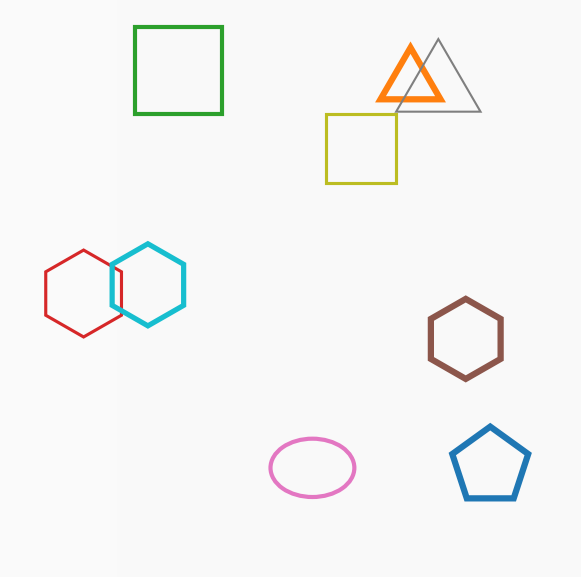[{"shape": "pentagon", "thickness": 3, "radius": 0.34, "center": [0.843, 0.192]}, {"shape": "triangle", "thickness": 3, "radius": 0.3, "center": [0.706, 0.857]}, {"shape": "square", "thickness": 2, "radius": 0.38, "center": [0.308, 0.877]}, {"shape": "hexagon", "thickness": 1.5, "radius": 0.38, "center": [0.144, 0.491]}, {"shape": "hexagon", "thickness": 3, "radius": 0.35, "center": [0.801, 0.412]}, {"shape": "oval", "thickness": 2, "radius": 0.36, "center": [0.538, 0.189]}, {"shape": "triangle", "thickness": 1, "radius": 0.42, "center": [0.754, 0.848]}, {"shape": "square", "thickness": 1.5, "radius": 0.3, "center": [0.621, 0.742]}, {"shape": "hexagon", "thickness": 2.5, "radius": 0.36, "center": [0.254, 0.506]}]